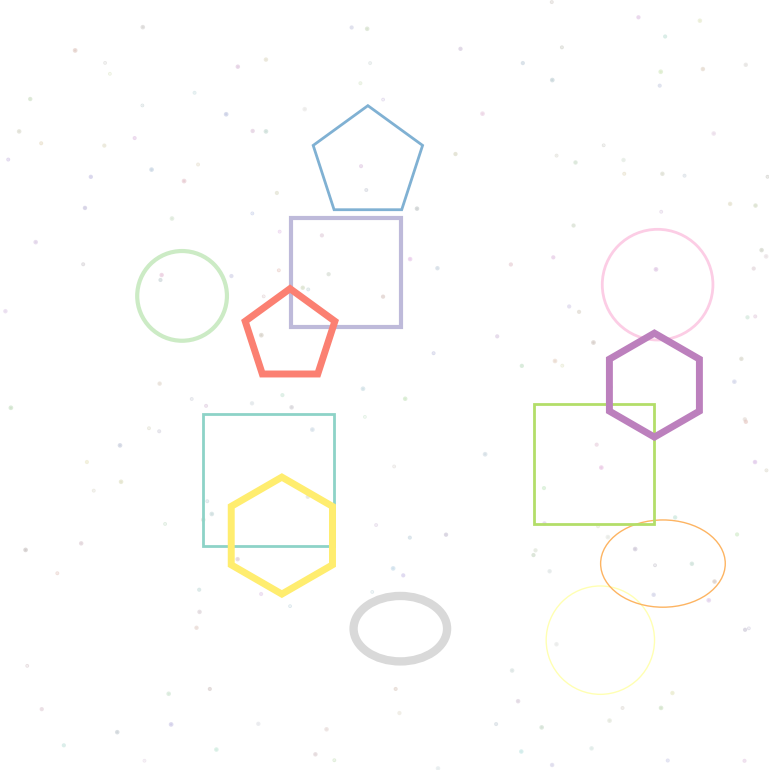[{"shape": "square", "thickness": 1, "radius": 0.43, "center": [0.349, 0.377]}, {"shape": "circle", "thickness": 0.5, "radius": 0.35, "center": [0.78, 0.169]}, {"shape": "square", "thickness": 1.5, "radius": 0.36, "center": [0.449, 0.646]}, {"shape": "pentagon", "thickness": 2.5, "radius": 0.31, "center": [0.377, 0.564]}, {"shape": "pentagon", "thickness": 1, "radius": 0.37, "center": [0.478, 0.788]}, {"shape": "oval", "thickness": 0.5, "radius": 0.4, "center": [0.861, 0.268]}, {"shape": "square", "thickness": 1, "radius": 0.39, "center": [0.771, 0.397]}, {"shape": "circle", "thickness": 1, "radius": 0.36, "center": [0.854, 0.63]}, {"shape": "oval", "thickness": 3, "radius": 0.3, "center": [0.52, 0.184]}, {"shape": "hexagon", "thickness": 2.5, "radius": 0.34, "center": [0.85, 0.5]}, {"shape": "circle", "thickness": 1.5, "radius": 0.29, "center": [0.236, 0.616]}, {"shape": "hexagon", "thickness": 2.5, "radius": 0.38, "center": [0.366, 0.304]}]